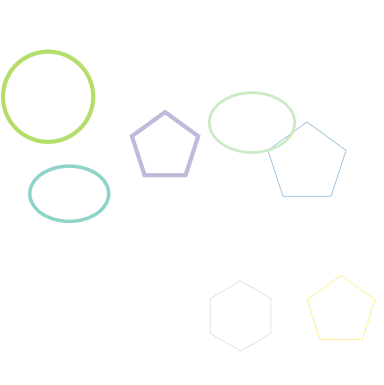[{"shape": "oval", "thickness": 2.5, "radius": 0.51, "center": [0.18, 0.497]}, {"shape": "pentagon", "thickness": 3, "radius": 0.45, "center": [0.429, 0.618]}, {"shape": "pentagon", "thickness": 0.5, "radius": 0.53, "center": [0.797, 0.577]}, {"shape": "circle", "thickness": 3, "radius": 0.59, "center": [0.125, 0.749]}, {"shape": "hexagon", "thickness": 0.5, "radius": 0.46, "center": [0.625, 0.179]}, {"shape": "oval", "thickness": 2, "radius": 0.55, "center": [0.655, 0.682]}, {"shape": "pentagon", "thickness": 0.5, "radius": 0.46, "center": [0.886, 0.192]}]